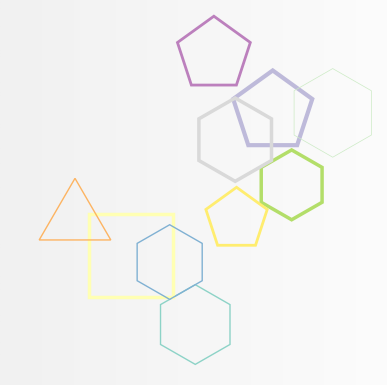[{"shape": "hexagon", "thickness": 1, "radius": 0.52, "center": [0.504, 0.157]}, {"shape": "square", "thickness": 2.5, "radius": 0.54, "center": [0.339, 0.337]}, {"shape": "pentagon", "thickness": 3, "radius": 0.54, "center": [0.704, 0.71]}, {"shape": "hexagon", "thickness": 1, "radius": 0.48, "center": [0.438, 0.319]}, {"shape": "triangle", "thickness": 1, "radius": 0.53, "center": [0.194, 0.43]}, {"shape": "hexagon", "thickness": 2.5, "radius": 0.45, "center": [0.753, 0.52]}, {"shape": "hexagon", "thickness": 2.5, "radius": 0.54, "center": [0.607, 0.637]}, {"shape": "pentagon", "thickness": 2, "radius": 0.49, "center": [0.552, 0.859]}, {"shape": "hexagon", "thickness": 0.5, "radius": 0.58, "center": [0.859, 0.707]}, {"shape": "pentagon", "thickness": 2, "radius": 0.42, "center": [0.61, 0.43]}]